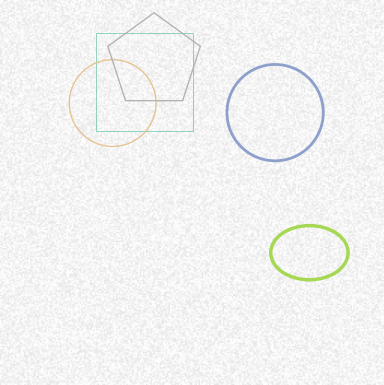[{"shape": "square", "thickness": 0.5, "radius": 0.63, "center": [0.376, 0.787]}, {"shape": "circle", "thickness": 2, "radius": 0.63, "center": [0.715, 0.707]}, {"shape": "oval", "thickness": 2.5, "radius": 0.5, "center": [0.804, 0.344]}, {"shape": "circle", "thickness": 1, "radius": 0.56, "center": [0.293, 0.732]}, {"shape": "pentagon", "thickness": 1, "radius": 0.63, "center": [0.4, 0.841]}]